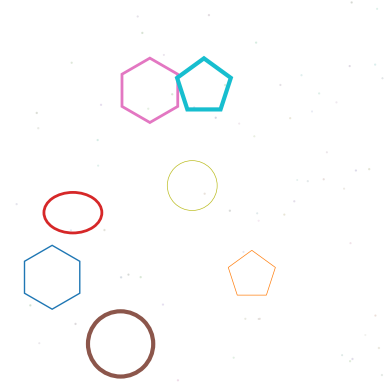[{"shape": "hexagon", "thickness": 1, "radius": 0.41, "center": [0.135, 0.28]}, {"shape": "pentagon", "thickness": 0.5, "radius": 0.32, "center": [0.654, 0.285]}, {"shape": "oval", "thickness": 2, "radius": 0.38, "center": [0.189, 0.448]}, {"shape": "circle", "thickness": 3, "radius": 0.42, "center": [0.313, 0.107]}, {"shape": "hexagon", "thickness": 2, "radius": 0.42, "center": [0.389, 0.765]}, {"shape": "circle", "thickness": 0.5, "radius": 0.32, "center": [0.499, 0.518]}, {"shape": "pentagon", "thickness": 3, "radius": 0.37, "center": [0.53, 0.775]}]